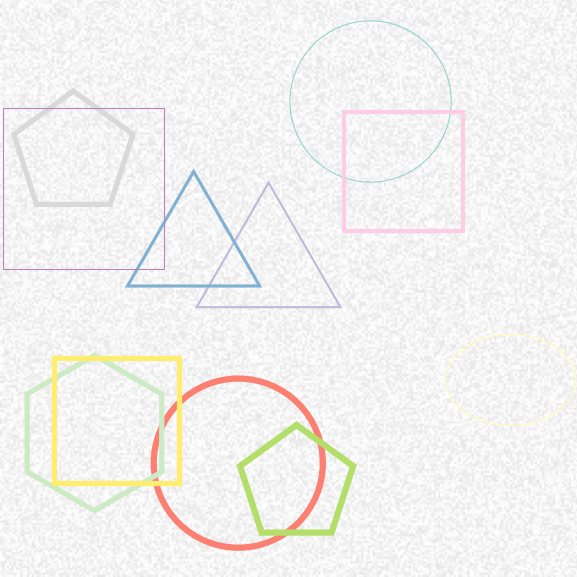[{"shape": "circle", "thickness": 0.5, "radius": 0.7, "center": [0.642, 0.823]}, {"shape": "oval", "thickness": 0.5, "radius": 0.56, "center": [0.884, 0.341]}, {"shape": "triangle", "thickness": 1, "radius": 0.72, "center": [0.465, 0.539]}, {"shape": "circle", "thickness": 3, "radius": 0.73, "center": [0.413, 0.197]}, {"shape": "triangle", "thickness": 1.5, "radius": 0.66, "center": [0.335, 0.57]}, {"shape": "pentagon", "thickness": 3, "radius": 0.51, "center": [0.514, 0.16]}, {"shape": "square", "thickness": 2, "radius": 0.51, "center": [0.699, 0.702]}, {"shape": "pentagon", "thickness": 2.5, "radius": 0.54, "center": [0.127, 0.733]}, {"shape": "square", "thickness": 0.5, "radius": 0.7, "center": [0.145, 0.672]}, {"shape": "hexagon", "thickness": 2.5, "radius": 0.67, "center": [0.164, 0.249]}, {"shape": "square", "thickness": 2.5, "radius": 0.54, "center": [0.201, 0.271]}]